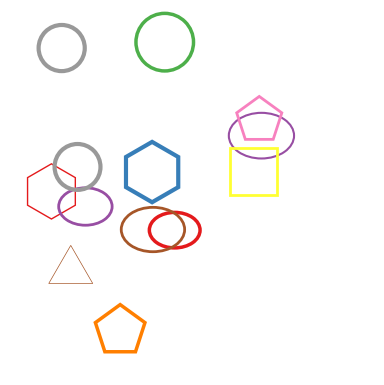[{"shape": "hexagon", "thickness": 1, "radius": 0.36, "center": [0.134, 0.503]}, {"shape": "oval", "thickness": 2.5, "radius": 0.33, "center": [0.454, 0.402]}, {"shape": "hexagon", "thickness": 3, "radius": 0.39, "center": [0.395, 0.553]}, {"shape": "circle", "thickness": 2.5, "radius": 0.37, "center": [0.428, 0.891]}, {"shape": "oval", "thickness": 2, "radius": 0.35, "center": [0.222, 0.464]}, {"shape": "oval", "thickness": 1.5, "radius": 0.42, "center": [0.679, 0.648]}, {"shape": "pentagon", "thickness": 2.5, "radius": 0.34, "center": [0.312, 0.141]}, {"shape": "square", "thickness": 2, "radius": 0.3, "center": [0.658, 0.555]}, {"shape": "oval", "thickness": 2, "radius": 0.41, "center": [0.397, 0.404]}, {"shape": "triangle", "thickness": 0.5, "radius": 0.33, "center": [0.184, 0.297]}, {"shape": "pentagon", "thickness": 2, "radius": 0.31, "center": [0.673, 0.688]}, {"shape": "circle", "thickness": 3, "radius": 0.3, "center": [0.201, 0.566]}, {"shape": "circle", "thickness": 3, "radius": 0.3, "center": [0.16, 0.875]}]